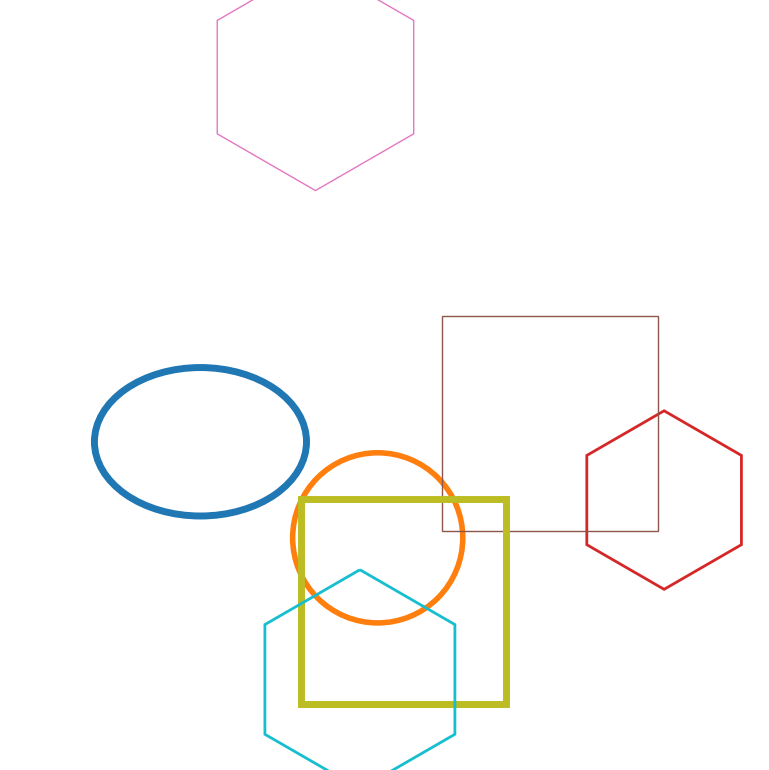[{"shape": "oval", "thickness": 2.5, "radius": 0.69, "center": [0.26, 0.426]}, {"shape": "circle", "thickness": 2, "radius": 0.55, "center": [0.491, 0.301]}, {"shape": "hexagon", "thickness": 1, "radius": 0.58, "center": [0.862, 0.351]}, {"shape": "square", "thickness": 0.5, "radius": 0.7, "center": [0.714, 0.45]}, {"shape": "hexagon", "thickness": 0.5, "radius": 0.74, "center": [0.41, 0.9]}, {"shape": "square", "thickness": 2.5, "radius": 0.66, "center": [0.524, 0.219]}, {"shape": "hexagon", "thickness": 1, "radius": 0.71, "center": [0.467, 0.118]}]